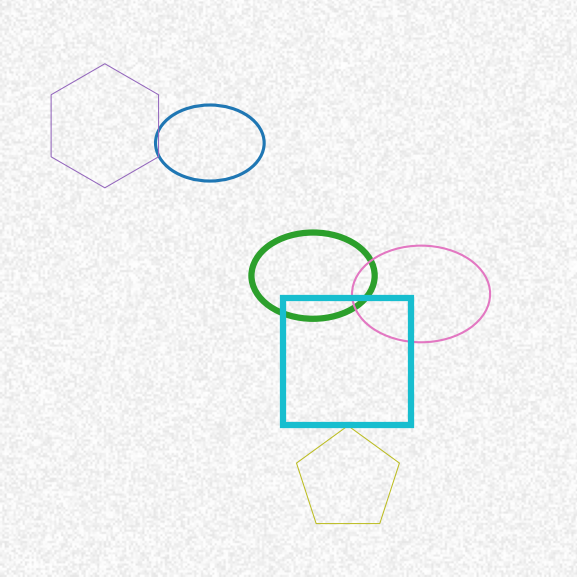[{"shape": "oval", "thickness": 1.5, "radius": 0.47, "center": [0.363, 0.751]}, {"shape": "oval", "thickness": 3, "radius": 0.53, "center": [0.542, 0.522]}, {"shape": "hexagon", "thickness": 0.5, "radius": 0.54, "center": [0.182, 0.781]}, {"shape": "oval", "thickness": 1, "radius": 0.6, "center": [0.729, 0.49]}, {"shape": "pentagon", "thickness": 0.5, "radius": 0.47, "center": [0.603, 0.168]}, {"shape": "square", "thickness": 3, "radius": 0.55, "center": [0.601, 0.373]}]